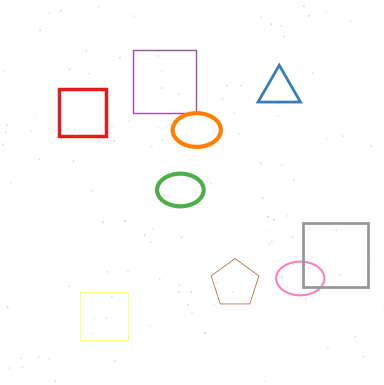[{"shape": "square", "thickness": 2.5, "radius": 0.3, "center": [0.214, 0.709]}, {"shape": "triangle", "thickness": 2, "radius": 0.32, "center": [0.725, 0.767]}, {"shape": "oval", "thickness": 3, "radius": 0.3, "center": [0.469, 0.507]}, {"shape": "square", "thickness": 1, "radius": 0.41, "center": [0.427, 0.789]}, {"shape": "oval", "thickness": 3, "radius": 0.31, "center": [0.511, 0.662]}, {"shape": "square", "thickness": 0.5, "radius": 0.31, "center": [0.27, 0.18]}, {"shape": "pentagon", "thickness": 0.5, "radius": 0.33, "center": [0.61, 0.263]}, {"shape": "oval", "thickness": 1.5, "radius": 0.31, "center": [0.78, 0.277]}, {"shape": "square", "thickness": 2, "radius": 0.42, "center": [0.872, 0.337]}]